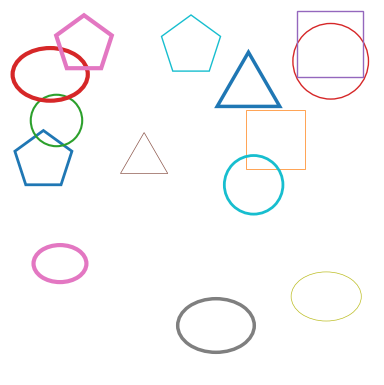[{"shape": "pentagon", "thickness": 2, "radius": 0.39, "center": [0.113, 0.583]}, {"shape": "triangle", "thickness": 2.5, "radius": 0.47, "center": [0.645, 0.771]}, {"shape": "square", "thickness": 0.5, "radius": 0.38, "center": [0.716, 0.637]}, {"shape": "circle", "thickness": 1.5, "radius": 0.33, "center": [0.147, 0.687]}, {"shape": "oval", "thickness": 3, "radius": 0.49, "center": [0.13, 0.807]}, {"shape": "circle", "thickness": 1, "radius": 0.49, "center": [0.859, 0.841]}, {"shape": "square", "thickness": 1, "radius": 0.43, "center": [0.857, 0.886]}, {"shape": "triangle", "thickness": 0.5, "radius": 0.35, "center": [0.374, 0.585]}, {"shape": "oval", "thickness": 3, "radius": 0.34, "center": [0.156, 0.315]}, {"shape": "pentagon", "thickness": 3, "radius": 0.38, "center": [0.218, 0.884]}, {"shape": "oval", "thickness": 2.5, "radius": 0.5, "center": [0.561, 0.155]}, {"shape": "oval", "thickness": 0.5, "radius": 0.46, "center": [0.847, 0.23]}, {"shape": "circle", "thickness": 2, "radius": 0.38, "center": [0.659, 0.52]}, {"shape": "pentagon", "thickness": 1, "radius": 0.4, "center": [0.496, 0.881]}]